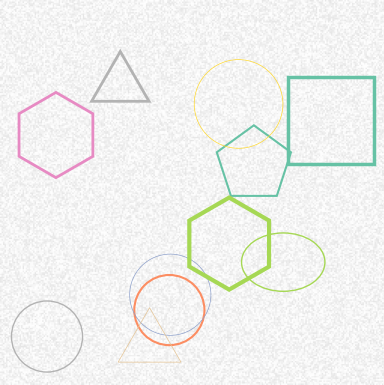[{"shape": "pentagon", "thickness": 1.5, "radius": 0.51, "center": [0.659, 0.573]}, {"shape": "square", "thickness": 2.5, "radius": 0.56, "center": [0.86, 0.686]}, {"shape": "circle", "thickness": 1.5, "radius": 0.46, "center": [0.44, 0.195]}, {"shape": "circle", "thickness": 0.5, "radius": 0.53, "center": [0.442, 0.234]}, {"shape": "hexagon", "thickness": 2, "radius": 0.55, "center": [0.145, 0.649]}, {"shape": "oval", "thickness": 1, "radius": 0.54, "center": [0.736, 0.319]}, {"shape": "hexagon", "thickness": 3, "radius": 0.6, "center": [0.595, 0.367]}, {"shape": "circle", "thickness": 0.5, "radius": 0.58, "center": [0.62, 0.73]}, {"shape": "triangle", "thickness": 0.5, "radius": 0.47, "center": [0.388, 0.107]}, {"shape": "circle", "thickness": 1, "radius": 0.46, "center": [0.122, 0.126]}, {"shape": "triangle", "thickness": 2, "radius": 0.43, "center": [0.312, 0.78]}]